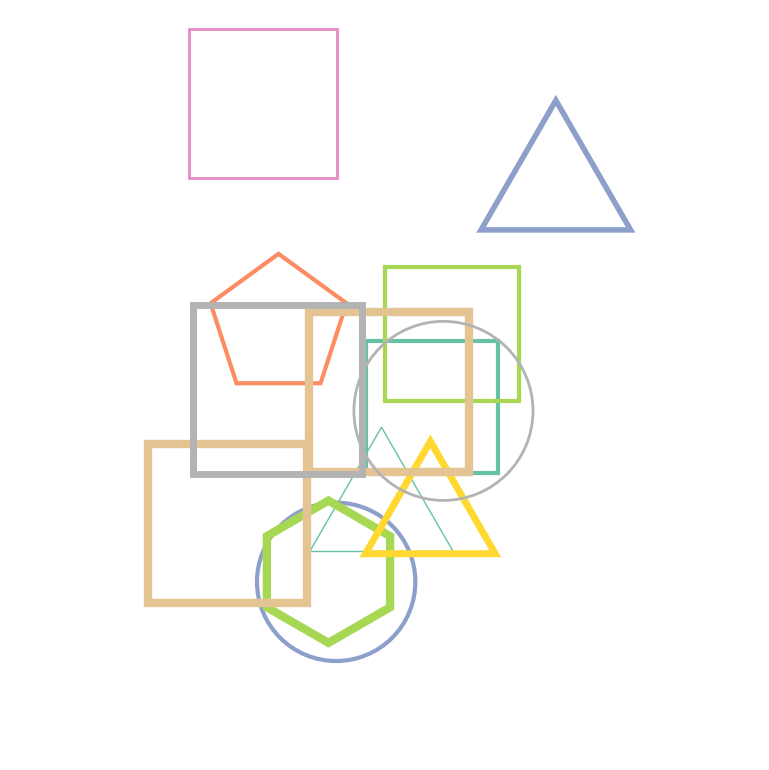[{"shape": "square", "thickness": 1.5, "radius": 0.43, "center": [0.562, 0.471]}, {"shape": "triangle", "thickness": 0.5, "radius": 0.54, "center": [0.495, 0.338]}, {"shape": "pentagon", "thickness": 1.5, "radius": 0.46, "center": [0.362, 0.577]}, {"shape": "triangle", "thickness": 2, "radius": 0.56, "center": [0.722, 0.757]}, {"shape": "circle", "thickness": 1.5, "radius": 0.51, "center": [0.437, 0.244]}, {"shape": "square", "thickness": 1, "radius": 0.48, "center": [0.342, 0.866]}, {"shape": "hexagon", "thickness": 3, "radius": 0.46, "center": [0.427, 0.258]}, {"shape": "square", "thickness": 1.5, "radius": 0.44, "center": [0.587, 0.566]}, {"shape": "triangle", "thickness": 2.5, "radius": 0.49, "center": [0.559, 0.33]}, {"shape": "square", "thickness": 3, "radius": 0.52, "center": [0.295, 0.32]}, {"shape": "square", "thickness": 3, "radius": 0.52, "center": [0.505, 0.491]}, {"shape": "square", "thickness": 2.5, "radius": 0.55, "center": [0.361, 0.494]}, {"shape": "circle", "thickness": 1, "radius": 0.58, "center": [0.576, 0.466]}]